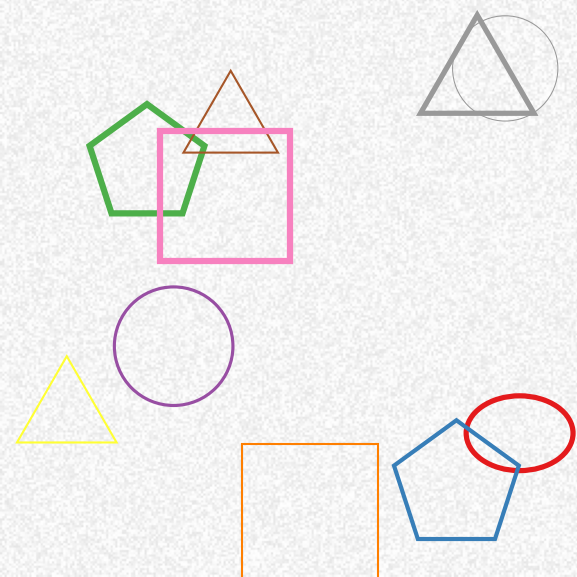[{"shape": "oval", "thickness": 2.5, "radius": 0.46, "center": [0.9, 0.249]}, {"shape": "pentagon", "thickness": 2, "radius": 0.57, "center": [0.79, 0.158]}, {"shape": "pentagon", "thickness": 3, "radius": 0.52, "center": [0.255, 0.714]}, {"shape": "circle", "thickness": 1.5, "radius": 0.51, "center": [0.301, 0.4]}, {"shape": "square", "thickness": 1, "radius": 0.59, "center": [0.537, 0.112]}, {"shape": "triangle", "thickness": 1, "radius": 0.5, "center": [0.116, 0.283]}, {"shape": "triangle", "thickness": 1, "radius": 0.47, "center": [0.4, 0.782]}, {"shape": "square", "thickness": 3, "radius": 0.56, "center": [0.39, 0.66]}, {"shape": "circle", "thickness": 0.5, "radius": 0.46, "center": [0.875, 0.881]}, {"shape": "triangle", "thickness": 2.5, "radius": 0.57, "center": [0.826, 0.86]}]